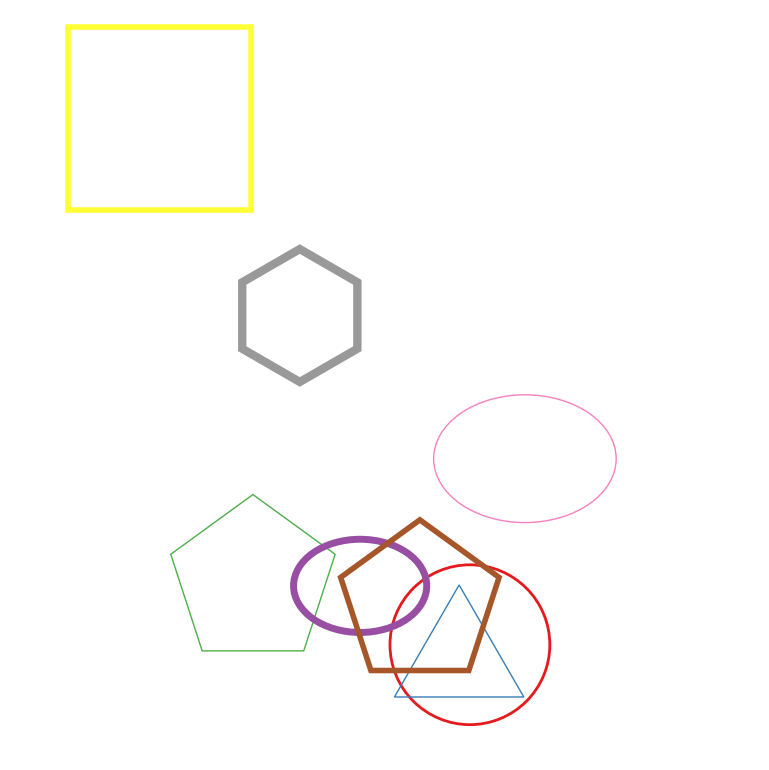[{"shape": "circle", "thickness": 1, "radius": 0.52, "center": [0.61, 0.163]}, {"shape": "triangle", "thickness": 0.5, "radius": 0.49, "center": [0.596, 0.143]}, {"shape": "pentagon", "thickness": 0.5, "radius": 0.56, "center": [0.329, 0.245]}, {"shape": "oval", "thickness": 2.5, "radius": 0.43, "center": [0.468, 0.239]}, {"shape": "square", "thickness": 2, "radius": 0.59, "center": [0.207, 0.846]}, {"shape": "pentagon", "thickness": 2, "radius": 0.54, "center": [0.545, 0.217]}, {"shape": "oval", "thickness": 0.5, "radius": 0.59, "center": [0.682, 0.404]}, {"shape": "hexagon", "thickness": 3, "radius": 0.43, "center": [0.389, 0.59]}]